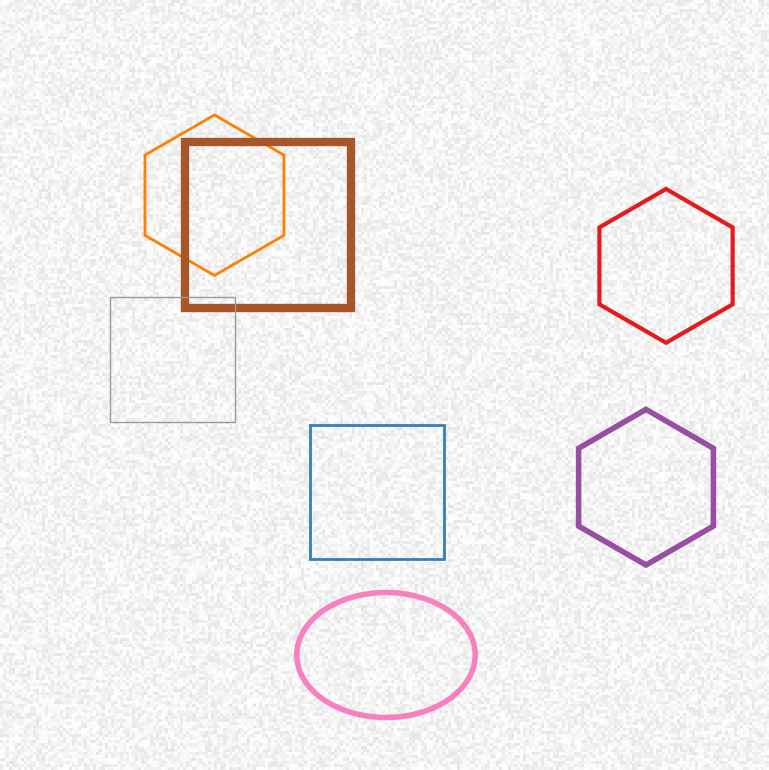[{"shape": "hexagon", "thickness": 1.5, "radius": 0.5, "center": [0.865, 0.655]}, {"shape": "square", "thickness": 1, "radius": 0.44, "center": [0.489, 0.361]}, {"shape": "hexagon", "thickness": 2, "radius": 0.51, "center": [0.839, 0.367]}, {"shape": "hexagon", "thickness": 1, "radius": 0.52, "center": [0.279, 0.746]}, {"shape": "square", "thickness": 3, "radius": 0.54, "center": [0.348, 0.708]}, {"shape": "oval", "thickness": 2, "radius": 0.58, "center": [0.501, 0.149]}, {"shape": "square", "thickness": 0.5, "radius": 0.4, "center": [0.224, 0.533]}]